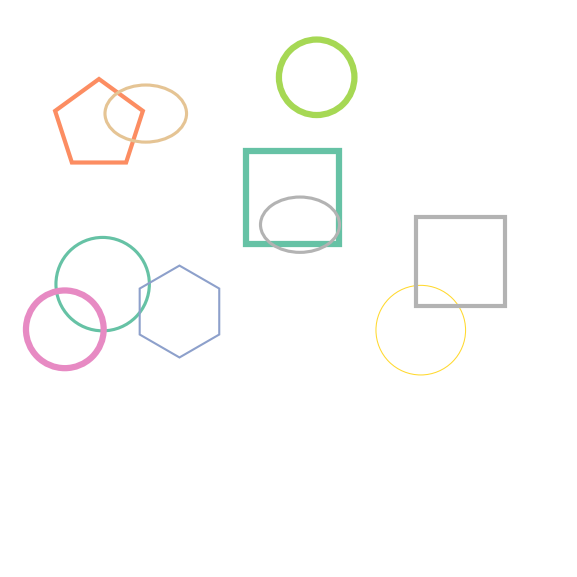[{"shape": "circle", "thickness": 1.5, "radius": 0.4, "center": [0.178, 0.507]}, {"shape": "square", "thickness": 3, "radius": 0.4, "center": [0.506, 0.657]}, {"shape": "pentagon", "thickness": 2, "radius": 0.4, "center": [0.171, 0.782]}, {"shape": "hexagon", "thickness": 1, "radius": 0.4, "center": [0.311, 0.46]}, {"shape": "circle", "thickness": 3, "radius": 0.34, "center": [0.112, 0.429]}, {"shape": "circle", "thickness": 3, "radius": 0.33, "center": [0.548, 0.865]}, {"shape": "circle", "thickness": 0.5, "radius": 0.39, "center": [0.729, 0.427]}, {"shape": "oval", "thickness": 1.5, "radius": 0.35, "center": [0.252, 0.802]}, {"shape": "oval", "thickness": 1.5, "radius": 0.34, "center": [0.519, 0.61]}, {"shape": "square", "thickness": 2, "radius": 0.39, "center": [0.797, 0.547]}]